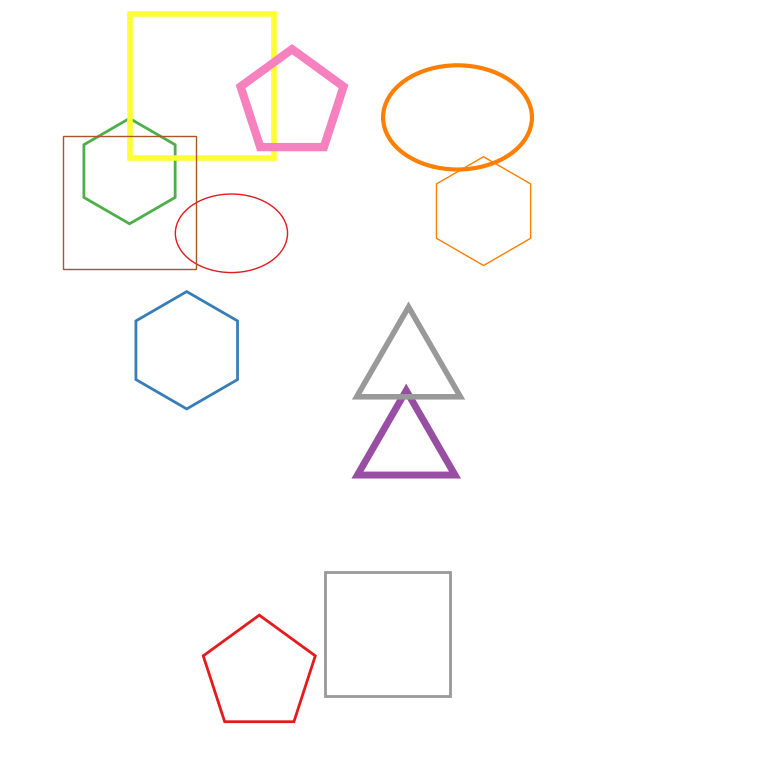[{"shape": "oval", "thickness": 0.5, "radius": 0.36, "center": [0.301, 0.697]}, {"shape": "pentagon", "thickness": 1, "radius": 0.38, "center": [0.337, 0.125]}, {"shape": "hexagon", "thickness": 1, "radius": 0.38, "center": [0.242, 0.545]}, {"shape": "hexagon", "thickness": 1, "radius": 0.34, "center": [0.168, 0.778]}, {"shape": "triangle", "thickness": 2.5, "radius": 0.37, "center": [0.528, 0.42]}, {"shape": "hexagon", "thickness": 0.5, "radius": 0.35, "center": [0.628, 0.726]}, {"shape": "oval", "thickness": 1.5, "radius": 0.48, "center": [0.594, 0.848]}, {"shape": "square", "thickness": 2, "radius": 0.47, "center": [0.262, 0.888]}, {"shape": "square", "thickness": 0.5, "radius": 0.43, "center": [0.168, 0.737]}, {"shape": "pentagon", "thickness": 3, "radius": 0.35, "center": [0.379, 0.866]}, {"shape": "square", "thickness": 1, "radius": 0.4, "center": [0.503, 0.177]}, {"shape": "triangle", "thickness": 2, "radius": 0.39, "center": [0.531, 0.524]}]